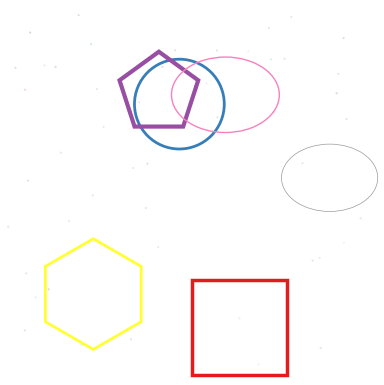[{"shape": "square", "thickness": 2.5, "radius": 0.61, "center": [0.622, 0.149]}, {"shape": "circle", "thickness": 2, "radius": 0.58, "center": [0.466, 0.73]}, {"shape": "pentagon", "thickness": 3, "radius": 0.54, "center": [0.413, 0.758]}, {"shape": "hexagon", "thickness": 2, "radius": 0.72, "center": [0.242, 0.236]}, {"shape": "oval", "thickness": 1, "radius": 0.7, "center": [0.585, 0.754]}, {"shape": "oval", "thickness": 0.5, "radius": 0.62, "center": [0.856, 0.538]}]